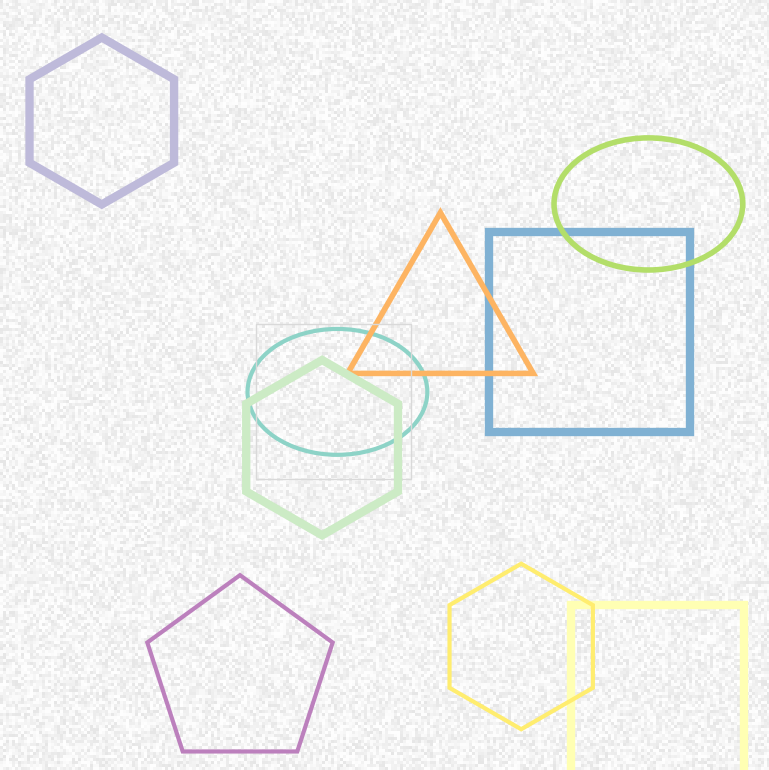[{"shape": "oval", "thickness": 1.5, "radius": 0.58, "center": [0.438, 0.491]}, {"shape": "square", "thickness": 3, "radius": 0.56, "center": [0.854, 0.102]}, {"shape": "hexagon", "thickness": 3, "radius": 0.54, "center": [0.132, 0.843]}, {"shape": "square", "thickness": 3, "radius": 0.65, "center": [0.765, 0.569]}, {"shape": "triangle", "thickness": 2, "radius": 0.7, "center": [0.572, 0.585]}, {"shape": "oval", "thickness": 2, "radius": 0.61, "center": [0.842, 0.735]}, {"shape": "square", "thickness": 0.5, "radius": 0.5, "center": [0.433, 0.479]}, {"shape": "pentagon", "thickness": 1.5, "radius": 0.63, "center": [0.312, 0.126]}, {"shape": "hexagon", "thickness": 3, "radius": 0.57, "center": [0.418, 0.419]}, {"shape": "hexagon", "thickness": 1.5, "radius": 0.54, "center": [0.677, 0.16]}]